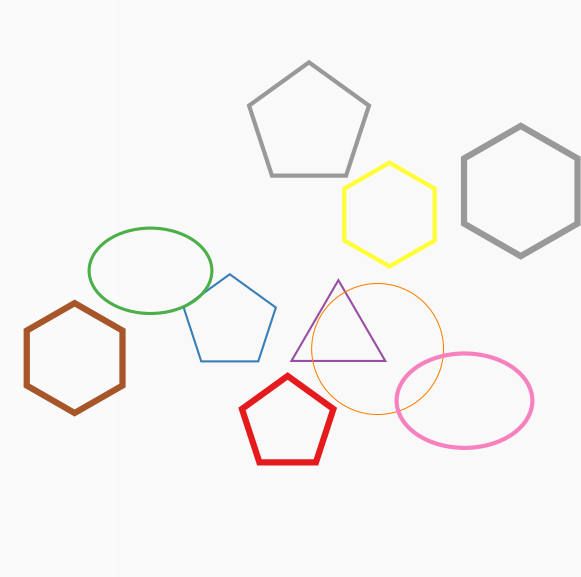[{"shape": "pentagon", "thickness": 3, "radius": 0.41, "center": [0.495, 0.265]}, {"shape": "pentagon", "thickness": 1, "radius": 0.42, "center": [0.395, 0.441]}, {"shape": "oval", "thickness": 1.5, "radius": 0.53, "center": [0.259, 0.53]}, {"shape": "triangle", "thickness": 1, "radius": 0.47, "center": [0.582, 0.421]}, {"shape": "circle", "thickness": 0.5, "radius": 0.57, "center": [0.65, 0.395]}, {"shape": "hexagon", "thickness": 2, "radius": 0.45, "center": [0.67, 0.628]}, {"shape": "hexagon", "thickness": 3, "radius": 0.48, "center": [0.128, 0.379]}, {"shape": "oval", "thickness": 2, "radius": 0.58, "center": [0.799, 0.305]}, {"shape": "pentagon", "thickness": 2, "radius": 0.54, "center": [0.532, 0.783]}, {"shape": "hexagon", "thickness": 3, "radius": 0.56, "center": [0.896, 0.668]}]